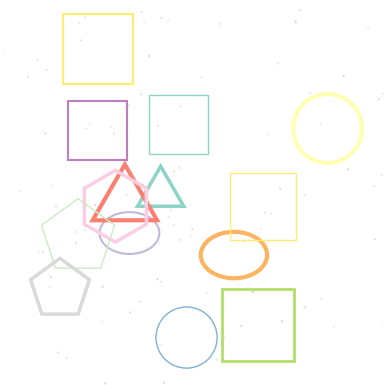[{"shape": "square", "thickness": 1, "radius": 0.38, "center": [0.462, 0.676]}, {"shape": "triangle", "thickness": 2.5, "radius": 0.35, "center": [0.417, 0.499]}, {"shape": "circle", "thickness": 3, "radius": 0.45, "center": [0.851, 0.666]}, {"shape": "oval", "thickness": 1.5, "radius": 0.39, "center": [0.336, 0.395]}, {"shape": "triangle", "thickness": 3, "radius": 0.48, "center": [0.324, 0.476]}, {"shape": "circle", "thickness": 1, "radius": 0.4, "center": [0.485, 0.123]}, {"shape": "oval", "thickness": 3, "radius": 0.43, "center": [0.608, 0.338]}, {"shape": "square", "thickness": 2, "radius": 0.47, "center": [0.67, 0.156]}, {"shape": "hexagon", "thickness": 2.5, "radius": 0.47, "center": [0.3, 0.464]}, {"shape": "pentagon", "thickness": 2.5, "radius": 0.4, "center": [0.156, 0.249]}, {"shape": "square", "thickness": 1.5, "radius": 0.38, "center": [0.254, 0.661]}, {"shape": "pentagon", "thickness": 1, "radius": 0.5, "center": [0.203, 0.384]}, {"shape": "square", "thickness": 1, "radius": 0.43, "center": [0.683, 0.463]}, {"shape": "square", "thickness": 1.5, "radius": 0.46, "center": [0.255, 0.873]}]